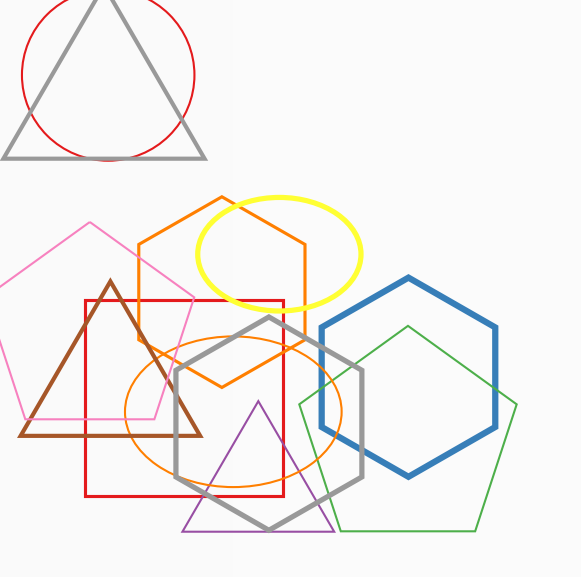[{"shape": "square", "thickness": 1.5, "radius": 0.85, "center": [0.316, 0.31]}, {"shape": "circle", "thickness": 1, "radius": 0.74, "center": [0.186, 0.869]}, {"shape": "hexagon", "thickness": 3, "radius": 0.86, "center": [0.703, 0.346]}, {"shape": "pentagon", "thickness": 1, "radius": 0.98, "center": [0.702, 0.238]}, {"shape": "triangle", "thickness": 1, "radius": 0.75, "center": [0.444, 0.154]}, {"shape": "hexagon", "thickness": 1.5, "radius": 0.83, "center": [0.382, 0.493]}, {"shape": "oval", "thickness": 1, "radius": 0.93, "center": [0.401, 0.286]}, {"shape": "oval", "thickness": 2.5, "radius": 0.7, "center": [0.481, 0.559]}, {"shape": "triangle", "thickness": 2, "radius": 0.89, "center": [0.19, 0.334]}, {"shape": "pentagon", "thickness": 1, "radius": 0.94, "center": [0.155, 0.426]}, {"shape": "hexagon", "thickness": 2.5, "radius": 0.92, "center": [0.463, 0.266]}, {"shape": "triangle", "thickness": 2, "radius": 1.0, "center": [0.179, 0.824]}]